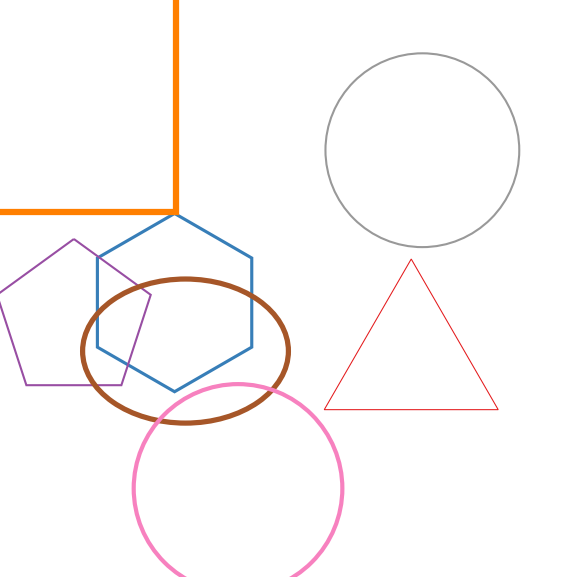[{"shape": "triangle", "thickness": 0.5, "radius": 0.87, "center": [0.712, 0.377]}, {"shape": "hexagon", "thickness": 1.5, "radius": 0.77, "center": [0.302, 0.475]}, {"shape": "pentagon", "thickness": 1, "radius": 0.7, "center": [0.128, 0.445]}, {"shape": "square", "thickness": 3, "radius": 0.97, "center": [0.11, 0.827]}, {"shape": "oval", "thickness": 2.5, "radius": 0.89, "center": [0.321, 0.391]}, {"shape": "circle", "thickness": 2, "radius": 0.9, "center": [0.412, 0.153]}, {"shape": "circle", "thickness": 1, "radius": 0.84, "center": [0.731, 0.739]}]